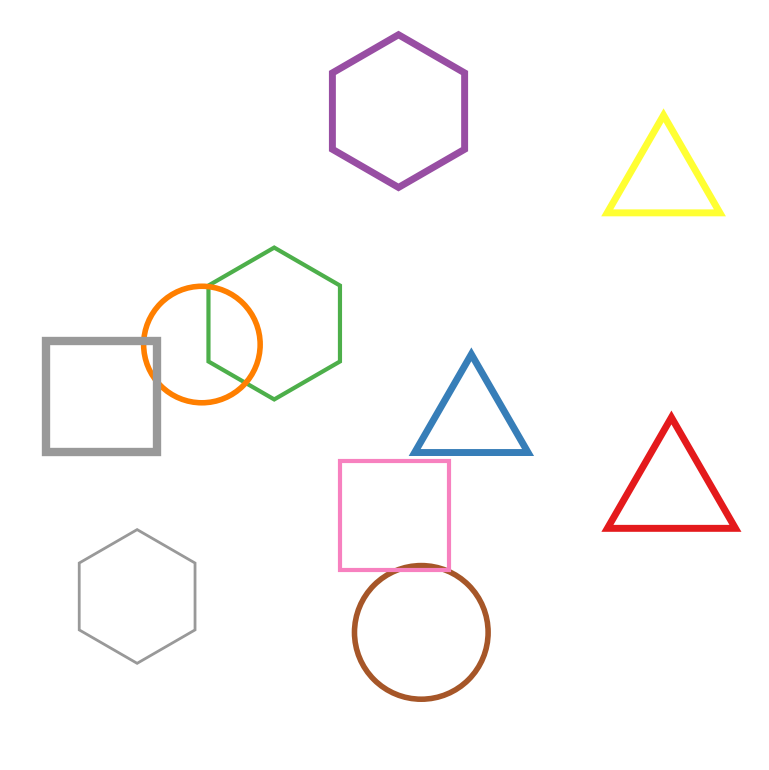[{"shape": "triangle", "thickness": 2.5, "radius": 0.48, "center": [0.872, 0.362]}, {"shape": "triangle", "thickness": 2.5, "radius": 0.43, "center": [0.612, 0.455]}, {"shape": "hexagon", "thickness": 1.5, "radius": 0.49, "center": [0.356, 0.58]}, {"shape": "hexagon", "thickness": 2.5, "radius": 0.5, "center": [0.518, 0.856]}, {"shape": "circle", "thickness": 2, "radius": 0.38, "center": [0.262, 0.553]}, {"shape": "triangle", "thickness": 2.5, "radius": 0.42, "center": [0.862, 0.766]}, {"shape": "circle", "thickness": 2, "radius": 0.43, "center": [0.547, 0.179]}, {"shape": "square", "thickness": 1.5, "radius": 0.35, "center": [0.512, 0.331]}, {"shape": "hexagon", "thickness": 1, "radius": 0.43, "center": [0.178, 0.225]}, {"shape": "square", "thickness": 3, "radius": 0.36, "center": [0.132, 0.485]}]